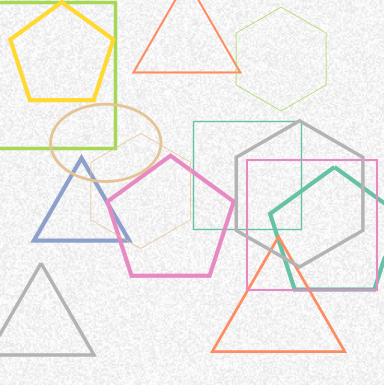[{"shape": "pentagon", "thickness": 3, "radius": 0.88, "center": [0.869, 0.39]}, {"shape": "square", "thickness": 1, "radius": 0.7, "center": [0.641, 0.544]}, {"shape": "triangle", "thickness": 1.5, "radius": 0.8, "center": [0.485, 0.892]}, {"shape": "triangle", "thickness": 2, "radius": 0.99, "center": [0.723, 0.186]}, {"shape": "triangle", "thickness": 3, "radius": 0.71, "center": [0.212, 0.447]}, {"shape": "pentagon", "thickness": 3, "radius": 0.86, "center": [0.443, 0.423]}, {"shape": "square", "thickness": 1.5, "radius": 0.84, "center": [0.81, 0.416]}, {"shape": "hexagon", "thickness": 0.5, "radius": 0.67, "center": [0.73, 0.847]}, {"shape": "square", "thickness": 2.5, "radius": 0.95, "center": [0.108, 0.805]}, {"shape": "pentagon", "thickness": 3, "radius": 0.7, "center": [0.16, 0.854]}, {"shape": "hexagon", "thickness": 0.5, "radius": 0.75, "center": [0.365, 0.504]}, {"shape": "oval", "thickness": 2, "radius": 0.72, "center": [0.275, 0.629]}, {"shape": "triangle", "thickness": 2.5, "radius": 0.79, "center": [0.107, 0.157]}, {"shape": "hexagon", "thickness": 2.5, "radius": 0.95, "center": [0.778, 0.496]}]